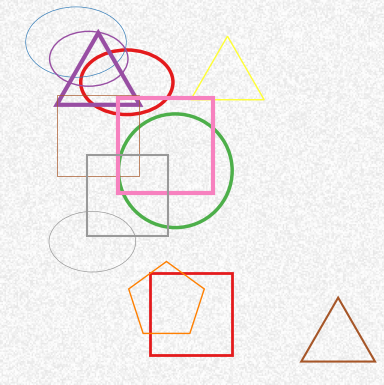[{"shape": "oval", "thickness": 2.5, "radius": 0.6, "center": [0.329, 0.786]}, {"shape": "square", "thickness": 2, "radius": 0.53, "center": [0.496, 0.185]}, {"shape": "oval", "thickness": 0.5, "radius": 0.65, "center": [0.197, 0.891]}, {"shape": "circle", "thickness": 2.5, "radius": 0.74, "center": [0.455, 0.556]}, {"shape": "triangle", "thickness": 3, "radius": 0.62, "center": [0.255, 0.79]}, {"shape": "oval", "thickness": 1, "radius": 0.51, "center": [0.231, 0.847]}, {"shape": "pentagon", "thickness": 1, "radius": 0.52, "center": [0.432, 0.218]}, {"shape": "triangle", "thickness": 1, "radius": 0.55, "center": [0.591, 0.796]}, {"shape": "square", "thickness": 0.5, "radius": 0.53, "center": [0.255, 0.648]}, {"shape": "triangle", "thickness": 1.5, "radius": 0.55, "center": [0.878, 0.116]}, {"shape": "square", "thickness": 3, "radius": 0.62, "center": [0.43, 0.622]}, {"shape": "square", "thickness": 1.5, "radius": 0.53, "center": [0.332, 0.493]}, {"shape": "oval", "thickness": 0.5, "radius": 0.56, "center": [0.24, 0.372]}]